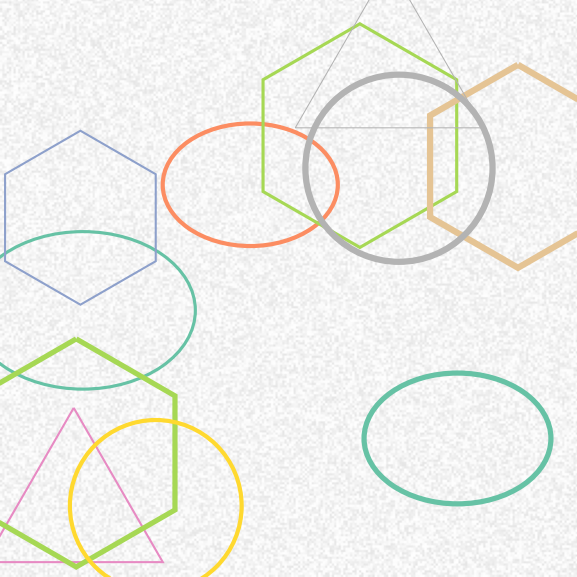[{"shape": "oval", "thickness": 2.5, "radius": 0.81, "center": [0.792, 0.24]}, {"shape": "oval", "thickness": 1.5, "radius": 0.97, "center": [0.143, 0.462]}, {"shape": "oval", "thickness": 2, "radius": 0.76, "center": [0.433, 0.679]}, {"shape": "hexagon", "thickness": 1, "radius": 0.75, "center": [0.139, 0.622]}, {"shape": "triangle", "thickness": 1, "radius": 0.89, "center": [0.128, 0.115]}, {"shape": "hexagon", "thickness": 2.5, "radius": 0.99, "center": [0.132, 0.215]}, {"shape": "hexagon", "thickness": 1.5, "radius": 0.97, "center": [0.623, 0.764]}, {"shape": "circle", "thickness": 2, "radius": 0.74, "center": [0.27, 0.123]}, {"shape": "hexagon", "thickness": 3, "radius": 0.88, "center": [0.897, 0.711]}, {"shape": "triangle", "thickness": 0.5, "radius": 0.94, "center": [0.674, 0.872]}, {"shape": "circle", "thickness": 3, "radius": 0.81, "center": [0.691, 0.708]}]